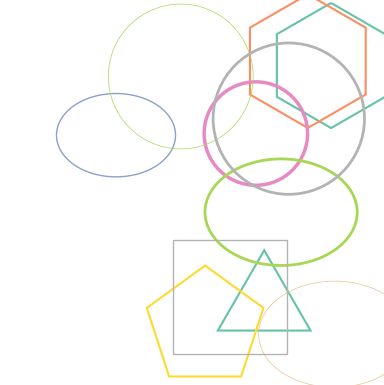[{"shape": "triangle", "thickness": 1.5, "radius": 0.7, "center": [0.686, 0.211]}, {"shape": "hexagon", "thickness": 1.5, "radius": 0.81, "center": [0.86, 0.83]}, {"shape": "hexagon", "thickness": 1.5, "radius": 0.87, "center": [0.8, 0.841]}, {"shape": "oval", "thickness": 1, "radius": 0.77, "center": [0.301, 0.649]}, {"shape": "circle", "thickness": 2.5, "radius": 0.67, "center": [0.665, 0.653]}, {"shape": "circle", "thickness": 0.5, "radius": 0.94, "center": [0.47, 0.801]}, {"shape": "oval", "thickness": 2, "radius": 0.99, "center": [0.73, 0.449]}, {"shape": "pentagon", "thickness": 1.5, "radius": 0.8, "center": [0.533, 0.151]}, {"shape": "oval", "thickness": 0.5, "radius": 0.99, "center": [0.869, 0.132]}, {"shape": "circle", "thickness": 2, "radius": 0.98, "center": [0.75, 0.692]}, {"shape": "square", "thickness": 1, "radius": 0.74, "center": [0.598, 0.228]}]